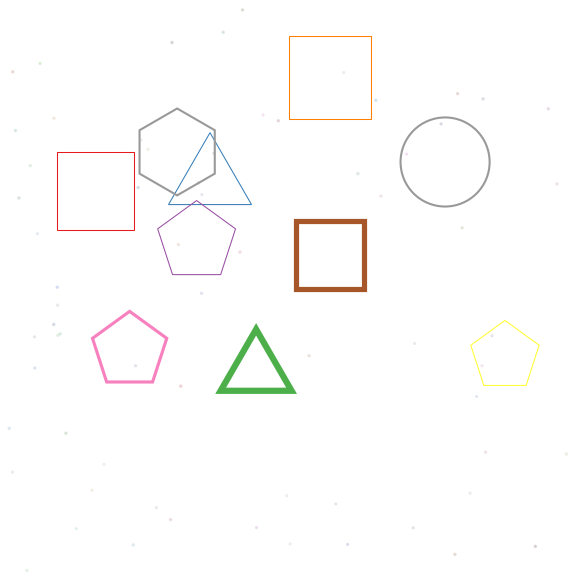[{"shape": "square", "thickness": 0.5, "radius": 0.33, "center": [0.166, 0.668]}, {"shape": "triangle", "thickness": 0.5, "radius": 0.42, "center": [0.364, 0.686]}, {"shape": "triangle", "thickness": 3, "radius": 0.35, "center": [0.443, 0.358]}, {"shape": "pentagon", "thickness": 0.5, "radius": 0.35, "center": [0.34, 0.581]}, {"shape": "square", "thickness": 0.5, "radius": 0.36, "center": [0.572, 0.865]}, {"shape": "pentagon", "thickness": 0.5, "radius": 0.31, "center": [0.874, 0.382]}, {"shape": "square", "thickness": 2.5, "radius": 0.29, "center": [0.572, 0.558]}, {"shape": "pentagon", "thickness": 1.5, "radius": 0.34, "center": [0.224, 0.392]}, {"shape": "circle", "thickness": 1, "radius": 0.39, "center": [0.771, 0.719]}, {"shape": "hexagon", "thickness": 1, "radius": 0.38, "center": [0.307, 0.736]}]